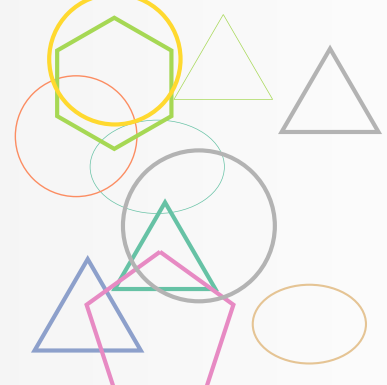[{"shape": "oval", "thickness": 0.5, "radius": 0.87, "center": [0.406, 0.567]}, {"shape": "triangle", "thickness": 3, "radius": 0.75, "center": [0.426, 0.324]}, {"shape": "circle", "thickness": 1, "radius": 0.78, "center": [0.196, 0.646]}, {"shape": "triangle", "thickness": 3, "radius": 0.79, "center": [0.226, 0.169]}, {"shape": "pentagon", "thickness": 3, "radius": 1.0, "center": [0.413, 0.147]}, {"shape": "triangle", "thickness": 0.5, "radius": 0.74, "center": [0.576, 0.815]}, {"shape": "hexagon", "thickness": 3, "radius": 0.85, "center": [0.295, 0.784]}, {"shape": "circle", "thickness": 3, "radius": 0.85, "center": [0.296, 0.846]}, {"shape": "oval", "thickness": 1.5, "radius": 0.73, "center": [0.798, 0.158]}, {"shape": "circle", "thickness": 3, "radius": 0.98, "center": [0.513, 0.413]}, {"shape": "triangle", "thickness": 3, "radius": 0.72, "center": [0.852, 0.729]}]